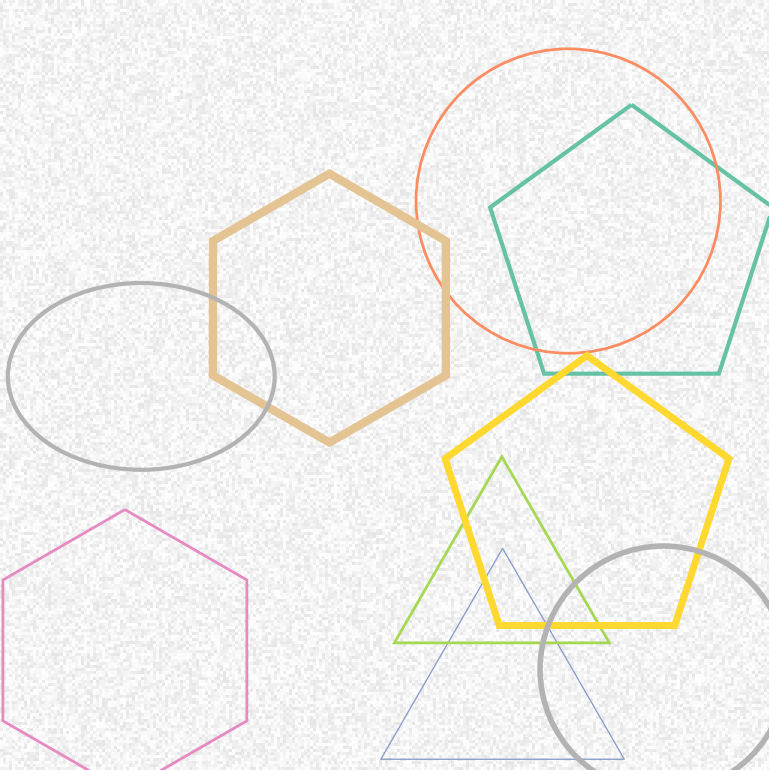[{"shape": "pentagon", "thickness": 1.5, "radius": 0.97, "center": [0.82, 0.671]}, {"shape": "circle", "thickness": 1, "radius": 0.99, "center": [0.738, 0.739]}, {"shape": "triangle", "thickness": 0.5, "radius": 0.91, "center": [0.653, 0.105]}, {"shape": "hexagon", "thickness": 1, "radius": 0.91, "center": [0.162, 0.155]}, {"shape": "triangle", "thickness": 1, "radius": 0.81, "center": [0.652, 0.246]}, {"shape": "pentagon", "thickness": 2.5, "radius": 0.97, "center": [0.762, 0.344]}, {"shape": "hexagon", "thickness": 3, "radius": 0.87, "center": [0.428, 0.6]}, {"shape": "circle", "thickness": 2, "radius": 0.8, "center": [0.862, 0.131]}, {"shape": "oval", "thickness": 1.5, "radius": 0.87, "center": [0.183, 0.511]}]